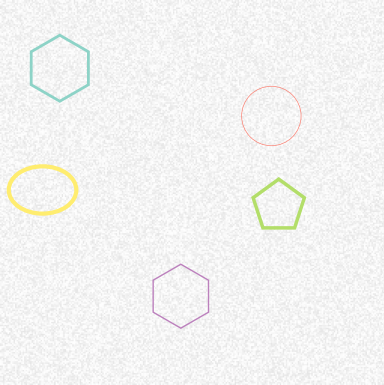[{"shape": "hexagon", "thickness": 2, "radius": 0.43, "center": [0.155, 0.823]}, {"shape": "circle", "thickness": 0.5, "radius": 0.39, "center": [0.705, 0.699]}, {"shape": "pentagon", "thickness": 2.5, "radius": 0.35, "center": [0.724, 0.465]}, {"shape": "hexagon", "thickness": 1, "radius": 0.42, "center": [0.47, 0.231]}, {"shape": "oval", "thickness": 3, "radius": 0.44, "center": [0.111, 0.507]}]